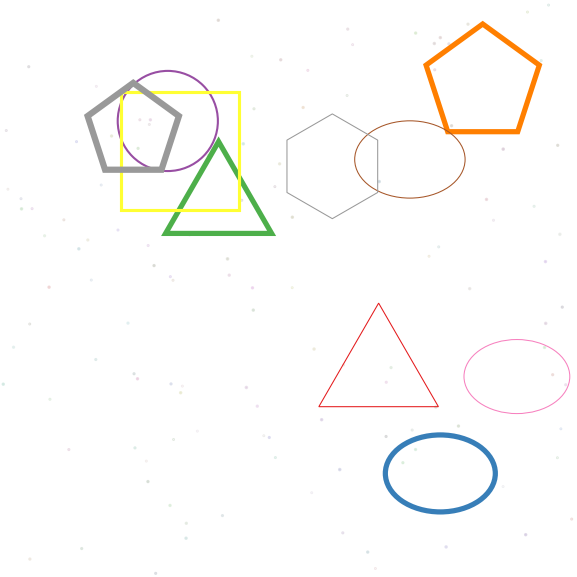[{"shape": "triangle", "thickness": 0.5, "radius": 0.6, "center": [0.656, 0.355]}, {"shape": "oval", "thickness": 2.5, "radius": 0.48, "center": [0.762, 0.179]}, {"shape": "triangle", "thickness": 2.5, "radius": 0.53, "center": [0.379, 0.648]}, {"shape": "circle", "thickness": 1, "radius": 0.43, "center": [0.291, 0.79]}, {"shape": "pentagon", "thickness": 2.5, "radius": 0.52, "center": [0.836, 0.854]}, {"shape": "square", "thickness": 1.5, "radius": 0.51, "center": [0.311, 0.738]}, {"shape": "oval", "thickness": 0.5, "radius": 0.48, "center": [0.71, 0.723]}, {"shape": "oval", "thickness": 0.5, "radius": 0.46, "center": [0.895, 0.347]}, {"shape": "pentagon", "thickness": 3, "radius": 0.42, "center": [0.231, 0.772]}, {"shape": "hexagon", "thickness": 0.5, "radius": 0.45, "center": [0.575, 0.711]}]